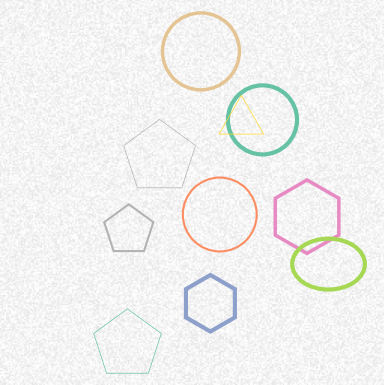[{"shape": "pentagon", "thickness": 0.5, "radius": 0.46, "center": [0.331, 0.105]}, {"shape": "circle", "thickness": 3, "radius": 0.45, "center": [0.682, 0.689]}, {"shape": "circle", "thickness": 1.5, "radius": 0.48, "center": [0.571, 0.443]}, {"shape": "hexagon", "thickness": 3, "radius": 0.37, "center": [0.546, 0.212]}, {"shape": "hexagon", "thickness": 2.5, "radius": 0.48, "center": [0.798, 0.437]}, {"shape": "oval", "thickness": 3, "radius": 0.47, "center": [0.853, 0.314]}, {"shape": "triangle", "thickness": 0.5, "radius": 0.34, "center": [0.627, 0.685]}, {"shape": "circle", "thickness": 2.5, "radius": 0.5, "center": [0.522, 0.867]}, {"shape": "pentagon", "thickness": 0.5, "radius": 0.49, "center": [0.415, 0.592]}, {"shape": "pentagon", "thickness": 1.5, "radius": 0.34, "center": [0.335, 0.402]}]